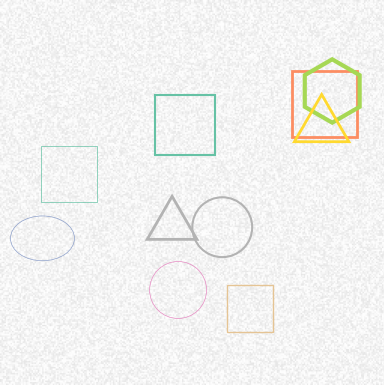[{"shape": "square", "thickness": 0.5, "radius": 0.36, "center": [0.178, 0.547]}, {"shape": "square", "thickness": 1.5, "radius": 0.39, "center": [0.481, 0.675]}, {"shape": "square", "thickness": 2, "radius": 0.42, "center": [0.842, 0.73]}, {"shape": "oval", "thickness": 0.5, "radius": 0.42, "center": [0.11, 0.381]}, {"shape": "circle", "thickness": 0.5, "radius": 0.37, "center": [0.463, 0.247]}, {"shape": "hexagon", "thickness": 3, "radius": 0.41, "center": [0.863, 0.764]}, {"shape": "triangle", "thickness": 2, "radius": 0.41, "center": [0.835, 0.673]}, {"shape": "square", "thickness": 1, "radius": 0.3, "center": [0.649, 0.199]}, {"shape": "circle", "thickness": 1.5, "radius": 0.39, "center": [0.577, 0.41]}, {"shape": "triangle", "thickness": 2, "radius": 0.37, "center": [0.447, 0.416]}]